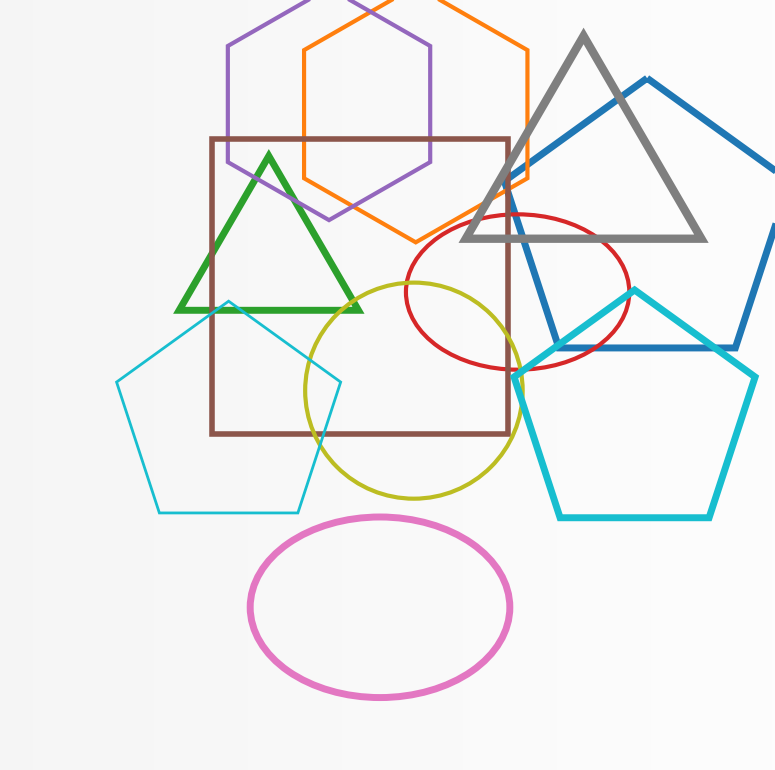[{"shape": "pentagon", "thickness": 2.5, "radius": 0.97, "center": [0.835, 0.705]}, {"shape": "hexagon", "thickness": 1.5, "radius": 0.83, "center": [0.536, 0.852]}, {"shape": "triangle", "thickness": 2.5, "radius": 0.67, "center": [0.347, 0.664]}, {"shape": "oval", "thickness": 1.5, "radius": 0.72, "center": [0.668, 0.621]}, {"shape": "hexagon", "thickness": 1.5, "radius": 0.75, "center": [0.425, 0.865]}, {"shape": "square", "thickness": 2, "radius": 0.96, "center": [0.464, 0.627]}, {"shape": "oval", "thickness": 2.5, "radius": 0.84, "center": [0.49, 0.211]}, {"shape": "triangle", "thickness": 3, "radius": 0.88, "center": [0.753, 0.778]}, {"shape": "circle", "thickness": 1.5, "radius": 0.7, "center": [0.534, 0.493]}, {"shape": "pentagon", "thickness": 2.5, "radius": 0.82, "center": [0.819, 0.46]}, {"shape": "pentagon", "thickness": 1, "radius": 0.76, "center": [0.295, 0.457]}]